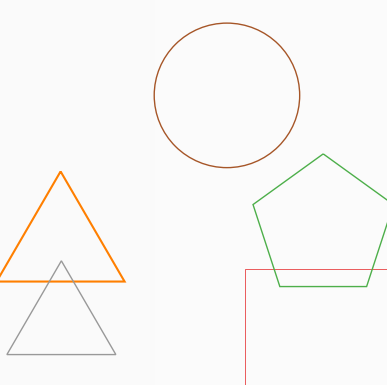[{"shape": "square", "thickness": 0.5, "radius": 0.95, "center": [0.823, 0.111]}, {"shape": "pentagon", "thickness": 1, "radius": 0.95, "center": [0.834, 0.41]}, {"shape": "triangle", "thickness": 1.5, "radius": 0.95, "center": [0.156, 0.364]}, {"shape": "circle", "thickness": 1, "radius": 0.94, "center": [0.586, 0.752]}, {"shape": "triangle", "thickness": 1, "radius": 0.81, "center": [0.158, 0.16]}]